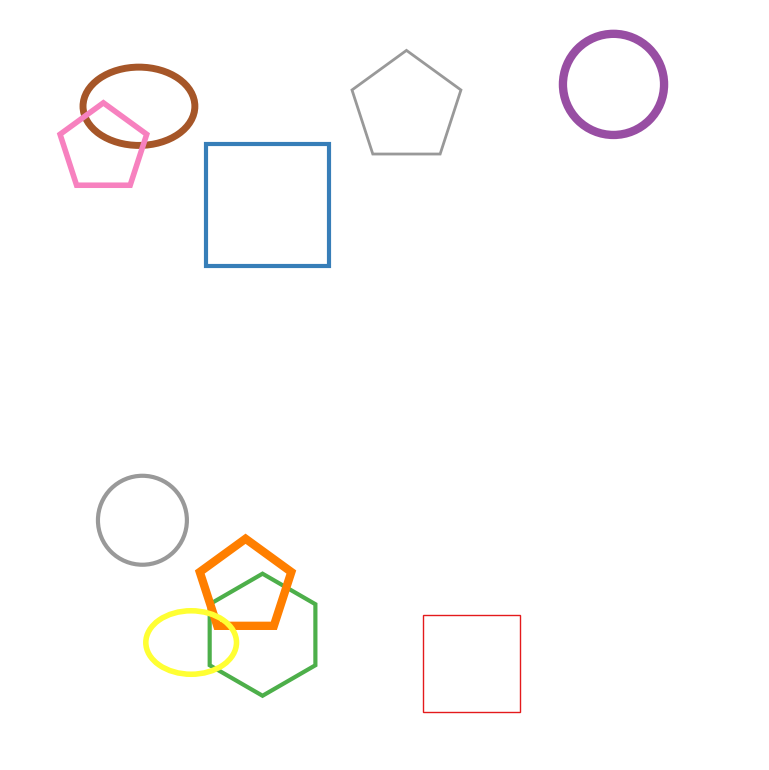[{"shape": "square", "thickness": 0.5, "radius": 0.32, "center": [0.612, 0.139]}, {"shape": "square", "thickness": 1.5, "radius": 0.4, "center": [0.347, 0.734]}, {"shape": "hexagon", "thickness": 1.5, "radius": 0.4, "center": [0.341, 0.176]}, {"shape": "circle", "thickness": 3, "radius": 0.33, "center": [0.797, 0.89]}, {"shape": "pentagon", "thickness": 3, "radius": 0.31, "center": [0.319, 0.238]}, {"shape": "oval", "thickness": 2, "radius": 0.29, "center": [0.248, 0.166]}, {"shape": "oval", "thickness": 2.5, "radius": 0.36, "center": [0.18, 0.862]}, {"shape": "pentagon", "thickness": 2, "radius": 0.3, "center": [0.134, 0.807]}, {"shape": "circle", "thickness": 1.5, "radius": 0.29, "center": [0.185, 0.324]}, {"shape": "pentagon", "thickness": 1, "radius": 0.37, "center": [0.528, 0.86]}]